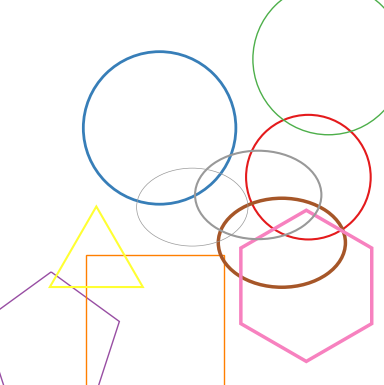[{"shape": "circle", "thickness": 1.5, "radius": 0.81, "center": [0.801, 0.54]}, {"shape": "circle", "thickness": 2, "radius": 0.99, "center": [0.415, 0.668]}, {"shape": "circle", "thickness": 1, "radius": 0.98, "center": [0.853, 0.846]}, {"shape": "pentagon", "thickness": 1, "radius": 0.93, "center": [0.133, 0.107]}, {"shape": "square", "thickness": 1, "radius": 0.9, "center": [0.402, 0.159]}, {"shape": "triangle", "thickness": 1.5, "radius": 0.7, "center": [0.25, 0.324]}, {"shape": "oval", "thickness": 2.5, "radius": 0.83, "center": [0.732, 0.37]}, {"shape": "hexagon", "thickness": 2.5, "radius": 0.98, "center": [0.796, 0.258]}, {"shape": "oval", "thickness": 1.5, "radius": 0.82, "center": [0.671, 0.494]}, {"shape": "oval", "thickness": 0.5, "radius": 0.72, "center": [0.499, 0.462]}]